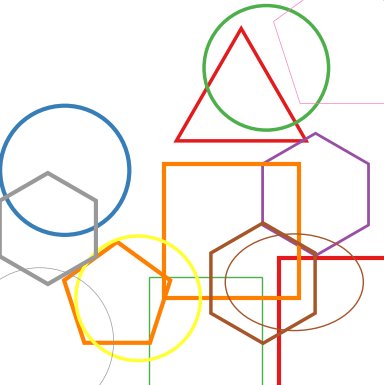[{"shape": "square", "thickness": 3, "radius": 0.84, "center": [0.892, 0.164]}, {"shape": "triangle", "thickness": 2.5, "radius": 0.97, "center": [0.627, 0.731]}, {"shape": "circle", "thickness": 3, "radius": 0.84, "center": [0.168, 0.558]}, {"shape": "square", "thickness": 1, "radius": 0.74, "center": [0.534, 0.133]}, {"shape": "circle", "thickness": 2.5, "radius": 0.81, "center": [0.692, 0.824]}, {"shape": "hexagon", "thickness": 2, "radius": 0.79, "center": [0.82, 0.495]}, {"shape": "pentagon", "thickness": 3, "radius": 0.72, "center": [0.304, 0.227]}, {"shape": "square", "thickness": 3, "radius": 0.87, "center": [0.601, 0.401]}, {"shape": "circle", "thickness": 2.5, "radius": 0.81, "center": [0.359, 0.225]}, {"shape": "oval", "thickness": 1, "radius": 0.9, "center": [0.764, 0.267]}, {"shape": "hexagon", "thickness": 2.5, "radius": 0.78, "center": [0.683, 0.265]}, {"shape": "pentagon", "thickness": 0.5, "radius": 0.95, "center": [0.892, 0.885]}, {"shape": "hexagon", "thickness": 3, "radius": 0.72, "center": [0.124, 0.406]}, {"shape": "circle", "thickness": 0.5, "radius": 0.96, "center": [0.103, 0.113]}]